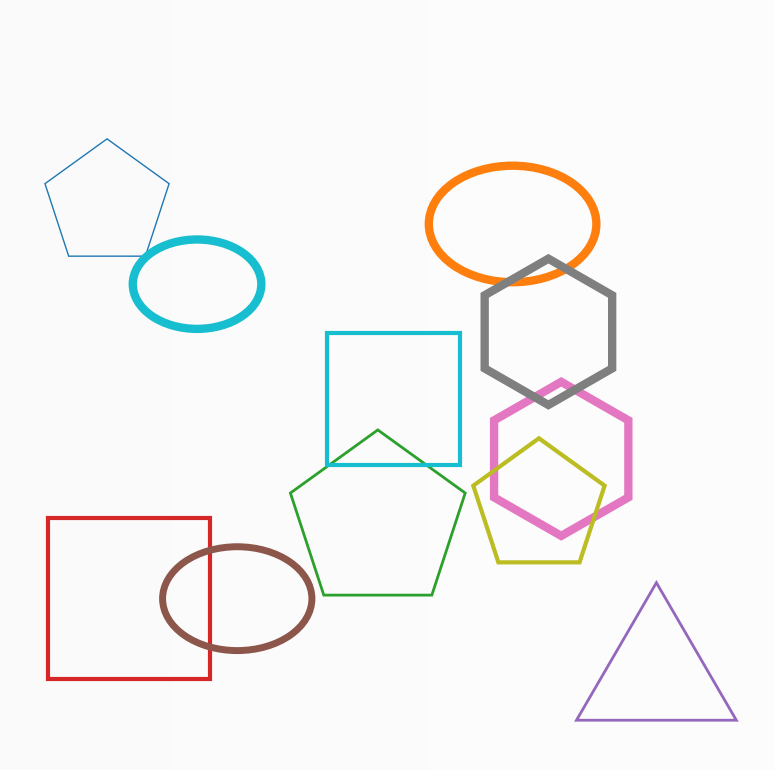[{"shape": "pentagon", "thickness": 0.5, "radius": 0.42, "center": [0.138, 0.735]}, {"shape": "oval", "thickness": 3, "radius": 0.54, "center": [0.661, 0.709]}, {"shape": "pentagon", "thickness": 1, "radius": 0.59, "center": [0.487, 0.323]}, {"shape": "square", "thickness": 1.5, "radius": 0.52, "center": [0.167, 0.223]}, {"shape": "triangle", "thickness": 1, "radius": 0.6, "center": [0.847, 0.124]}, {"shape": "oval", "thickness": 2.5, "radius": 0.48, "center": [0.306, 0.223]}, {"shape": "hexagon", "thickness": 3, "radius": 0.5, "center": [0.724, 0.404]}, {"shape": "hexagon", "thickness": 3, "radius": 0.47, "center": [0.708, 0.569]}, {"shape": "pentagon", "thickness": 1.5, "radius": 0.45, "center": [0.695, 0.342]}, {"shape": "square", "thickness": 1.5, "radius": 0.43, "center": [0.507, 0.482]}, {"shape": "oval", "thickness": 3, "radius": 0.41, "center": [0.254, 0.631]}]